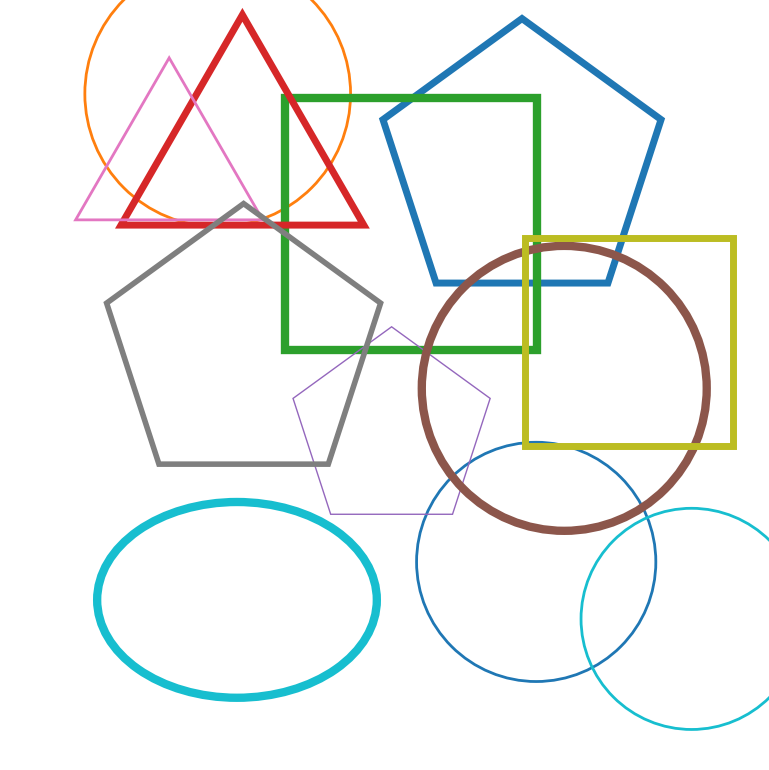[{"shape": "pentagon", "thickness": 2.5, "radius": 0.95, "center": [0.678, 0.786]}, {"shape": "circle", "thickness": 1, "radius": 0.78, "center": [0.696, 0.27]}, {"shape": "circle", "thickness": 1, "radius": 0.86, "center": [0.283, 0.878]}, {"shape": "square", "thickness": 3, "radius": 0.82, "center": [0.534, 0.709]}, {"shape": "triangle", "thickness": 2.5, "radius": 0.91, "center": [0.315, 0.799]}, {"shape": "pentagon", "thickness": 0.5, "radius": 0.67, "center": [0.509, 0.441]}, {"shape": "circle", "thickness": 3, "radius": 0.93, "center": [0.733, 0.496]}, {"shape": "triangle", "thickness": 1, "radius": 0.7, "center": [0.22, 0.785]}, {"shape": "pentagon", "thickness": 2, "radius": 0.94, "center": [0.316, 0.549]}, {"shape": "square", "thickness": 2.5, "radius": 0.68, "center": [0.817, 0.556]}, {"shape": "circle", "thickness": 1, "radius": 0.72, "center": [0.898, 0.196]}, {"shape": "oval", "thickness": 3, "radius": 0.91, "center": [0.308, 0.221]}]